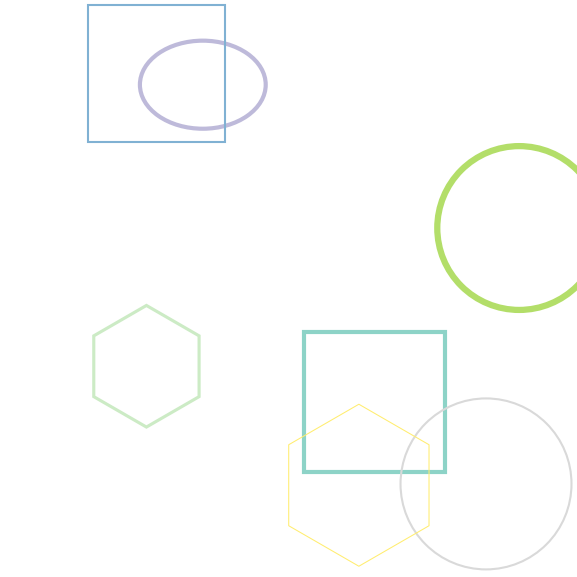[{"shape": "square", "thickness": 2, "radius": 0.61, "center": [0.649, 0.303]}, {"shape": "oval", "thickness": 2, "radius": 0.54, "center": [0.351, 0.852]}, {"shape": "square", "thickness": 1, "radius": 0.59, "center": [0.271, 0.871]}, {"shape": "circle", "thickness": 3, "radius": 0.71, "center": [0.899, 0.604]}, {"shape": "circle", "thickness": 1, "radius": 0.74, "center": [0.842, 0.161]}, {"shape": "hexagon", "thickness": 1.5, "radius": 0.53, "center": [0.254, 0.365]}, {"shape": "hexagon", "thickness": 0.5, "radius": 0.7, "center": [0.621, 0.159]}]